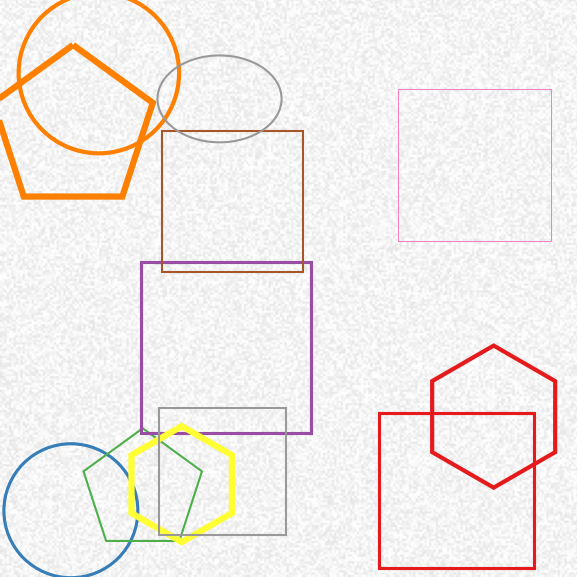[{"shape": "hexagon", "thickness": 2, "radius": 0.61, "center": [0.855, 0.278]}, {"shape": "square", "thickness": 1.5, "radius": 0.67, "center": [0.79, 0.149]}, {"shape": "circle", "thickness": 1.5, "radius": 0.58, "center": [0.123, 0.115]}, {"shape": "pentagon", "thickness": 1, "radius": 0.54, "center": [0.247, 0.15]}, {"shape": "square", "thickness": 1.5, "radius": 0.74, "center": [0.391, 0.398]}, {"shape": "circle", "thickness": 2, "radius": 0.69, "center": [0.171, 0.873]}, {"shape": "pentagon", "thickness": 3, "radius": 0.73, "center": [0.127, 0.776]}, {"shape": "hexagon", "thickness": 3, "radius": 0.5, "center": [0.315, 0.161]}, {"shape": "square", "thickness": 1, "radius": 0.61, "center": [0.402, 0.651]}, {"shape": "square", "thickness": 0.5, "radius": 0.66, "center": [0.822, 0.714]}, {"shape": "square", "thickness": 1, "radius": 0.55, "center": [0.385, 0.183]}, {"shape": "oval", "thickness": 1, "radius": 0.54, "center": [0.38, 0.828]}]